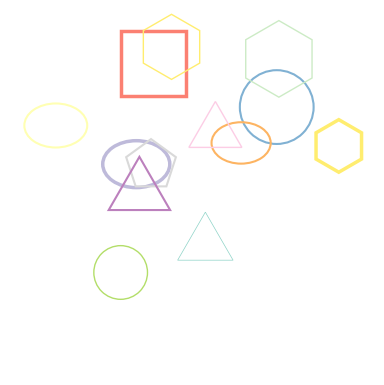[{"shape": "triangle", "thickness": 0.5, "radius": 0.42, "center": [0.533, 0.366]}, {"shape": "oval", "thickness": 1.5, "radius": 0.41, "center": [0.145, 0.674]}, {"shape": "oval", "thickness": 2.5, "radius": 0.44, "center": [0.354, 0.574]}, {"shape": "square", "thickness": 2.5, "radius": 0.42, "center": [0.399, 0.836]}, {"shape": "circle", "thickness": 1.5, "radius": 0.48, "center": [0.719, 0.722]}, {"shape": "oval", "thickness": 1.5, "radius": 0.38, "center": [0.626, 0.629]}, {"shape": "circle", "thickness": 1, "radius": 0.35, "center": [0.313, 0.292]}, {"shape": "triangle", "thickness": 1, "radius": 0.4, "center": [0.559, 0.657]}, {"shape": "pentagon", "thickness": 1.5, "radius": 0.34, "center": [0.392, 0.571]}, {"shape": "triangle", "thickness": 1.5, "radius": 0.46, "center": [0.362, 0.5]}, {"shape": "hexagon", "thickness": 1, "radius": 0.5, "center": [0.724, 0.847]}, {"shape": "hexagon", "thickness": 1, "radius": 0.42, "center": [0.445, 0.878]}, {"shape": "hexagon", "thickness": 2.5, "radius": 0.34, "center": [0.88, 0.621]}]